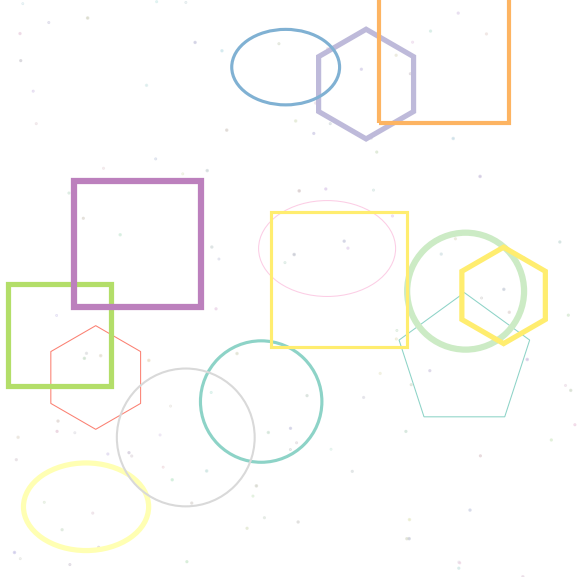[{"shape": "pentagon", "thickness": 0.5, "radius": 0.59, "center": [0.804, 0.374]}, {"shape": "circle", "thickness": 1.5, "radius": 0.53, "center": [0.452, 0.304]}, {"shape": "oval", "thickness": 2.5, "radius": 0.54, "center": [0.149, 0.122]}, {"shape": "hexagon", "thickness": 2.5, "radius": 0.47, "center": [0.634, 0.854]}, {"shape": "hexagon", "thickness": 0.5, "radius": 0.45, "center": [0.166, 0.345]}, {"shape": "oval", "thickness": 1.5, "radius": 0.47, "center": [0.495, 0.883]}, {"shape": "square", "thickness": 2, "radius": 0.56, "center": [0.769, 0.899]}, {"shape": "square", "thickness": 2.5, "radius": 0.44, "center": [0.103, 0.42]}, {"shape": "oval", "thickness": 0.5, "radius": 0.59, "center": [0.566, 0.569]}, {"shape": "circle", "thickness": 1, "radius": 0.6, "center": [0.322, 0.242]}, {"shape": "square", "thickness": 3, "radius": 0.55, "center": [0.238, 0.577]}, {"shape": "circle", "thickness": 3, "radius": 0.51, "center": [0.806, 0.495]}, {"shape": "hexagon", "thickness": 2.5, "radius": 0.42, "center": [0.872, 0.488]}, {"shape": "square", "thickness": 1.5, "radius": 0.59, "center": [0.587, 0.515]}]